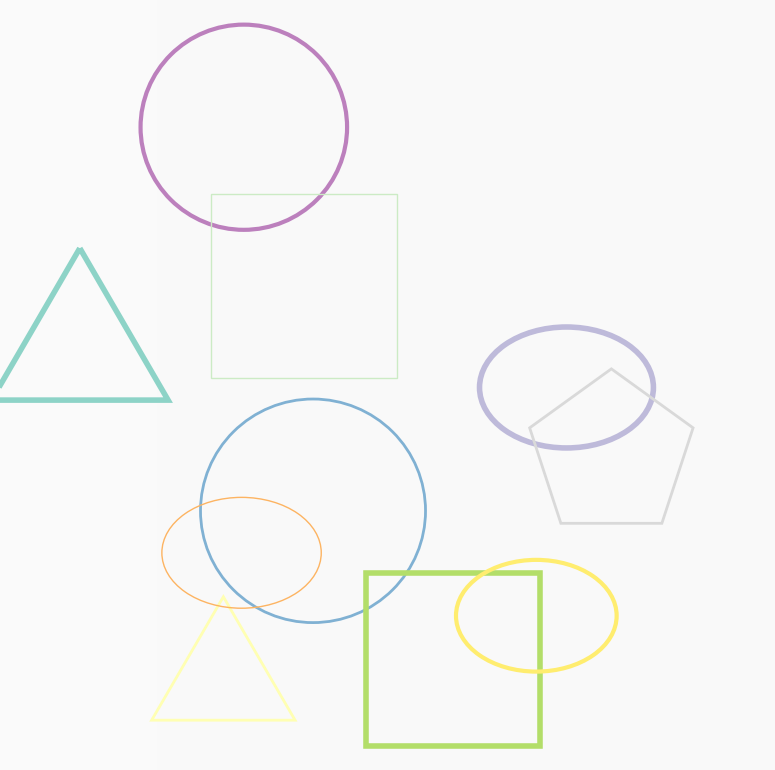[{"shape": "triangle", "thickness": 2, "radius": 0.66, "center": [0.103, 0.546]}, {"shape": "triangle", "thickness": 1, "radius": 0.53, "center": [0.288, 0.118]}, {"shape": "oval", "thickness": 2, "radius": 0.56, "center": [0.731, 0.497]}, {"shape": "circle", "thickness": 1, "radius": 0.73, "center": [0.404, 0.337]}, {"shape": "oval", "thickness": 0.5, "radius": 0.51, "center": [0.312, 0.282]}, {"shape": "square", "thickness": 2, "radius": 0.56, "center": [0.584, 0.144]}, {"shape": "pentagon", "thickness": 1, "radius": 0.55, "center": [0.789, 0.41]}, {"shape": "circle", "thickness": 1.5, "radius": 0.67, "center": [0.315, 0.835]}, {"shape": "square", "thickness": 0.5, "radius": 0.6, "center": [0.393, 0.629]}, {"shape": "oval", "thickness": 1.5, "radius": 0.52, "center": [0.692, 0.2]}]